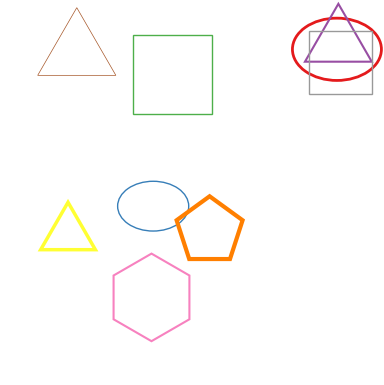[{"shape": "oval", "thickness": 2, "radius": 0.58, "center": [0.875, 0.872]}, {"shape": "oval", "thickness": 1, "radius": 0.46, "center": [0.398, 0.465]}, {"shape": "square", "thickness": 1, "radius": 0.51, "center": [0.449, 0.807]}, {"shape": "triangle", "thickness": 1.5, "radius": 0.5, "center": [0.879, 0.89]}, {"shape": "pentagon", "thickness": 3, "radius": 0.45, "center": [0.544, 0.4]}, {"shape": "triangle", "thickness": 2.5, "radius": 0.41, "center": [0.177, 0.392]}, {"shape": "triangle", "thickness": 0.5, "radius": 0.59, "center": [0.199, 0.863]}, {"shape": "hexagon", "thickness": 1.5, "radius": 0.57, "center": [0.394, 0.228]}, {"shape": "square", "thickness": 1, "radius": 0.41, "center": [0.885, 0.838]}]